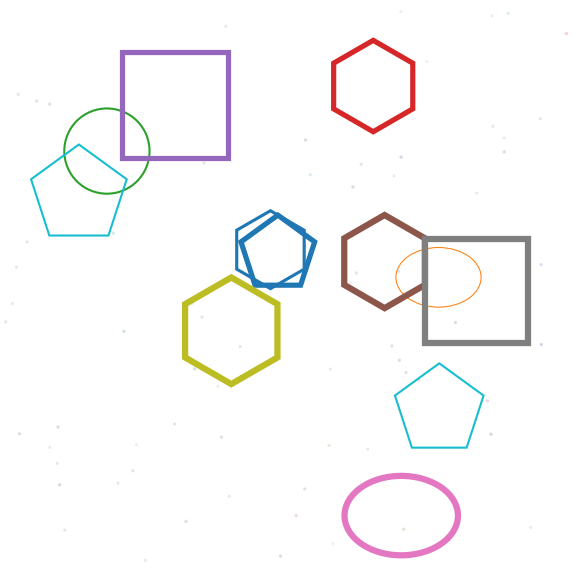[{"shape": "hexagon", "thickness": 1.5, "radius": 0.34, "center": [0.468, 0.567]}, {"shape": "pentagon", "thickness": 2.5, "radius": 0.34, "center": [0.481, 0.56]}, {"shape": "oval", "thickness": 0.5, "radius": 0.37, "center": [0.759, 0.519]}, {"shape": "circle", "thickness": 1, "radius": 0.37, "center": [0.185, 0.738]}, {"shape": "hexagon", "thickness": 2.5, "radius": 0.4, "center": [0.646, 0.85]}, {"shape": "square", "thickness": 2.5, "radius": 0.46, "center": [0.303, 0.817]}, {"shape": "hexagon", "thickness": 3, "radius": 0.4, "center": [0.666, 0.546]}, {"shape": "oval", "thickness": 3, "radius": 0.49, "center": [0.695, 0.106]}, {"shape": "square", "thickness": 3, "radius": 0.45, "center": [0.825, 0.495]}, {"shape": "hexagon", "thickness": 3, "radius": 0.46, "center": [0.4, 0.426]}, {"shape": "pentagon", "thickness": 1, "radius": 0.4, "center": [0.761, 0.289]}, {"shape": "pentagon", "thickness": 1, "radius": 0.44, "center": [0.137, 0.662]}]